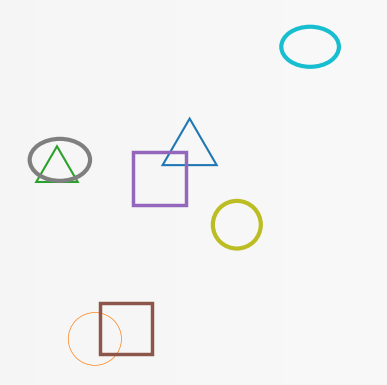[{"shape": "triangle", "thickness": 1.5, "radius": 0.4, "center": [0.489, 0.611]}, {"shape": "circle", "thickness": 0.5, "radius": 0.34, "center": [0.245, 0.12]}, {"shape": "triangle", "thickness": 1.5, "radius": 0.31, "center": [0.147, 0.558]}, {"shape": "square", "thickness": 2.5, "radius": 0.34, "center": [0.411, 0.537]}, {"shape": "square", "thickness": 2.5, "radius": 0.33, "center": [0.325, 0.146]}, {"shape": "oval", "thickness": 3, "radius": 0.39, "center": [0.154, 0.585]}, {"shape": "circle", "thickness": 3, "radius": 0.31, "center": [0.611, 0.416]}, {"shape": "oval", "thickness": 3, "radius": 0.37, "center": [0.8, 0.878]}]